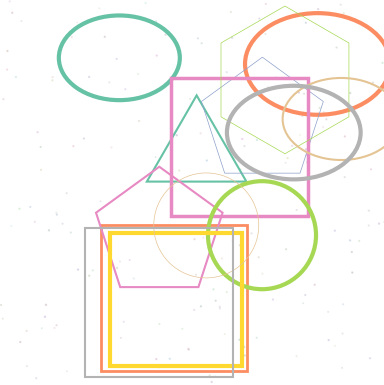[{"shape": "oval", "thickness": 3, "radius": 0.79, "center": [0.31, 0.85]}, {"shape": "triangle", "thickness": 1.5, "radius": 0.75, "center": [0.511, 0.603]}, {"shape": "oval", "thickness": 3, "radius": 0.94, "center": [0.825, 0.834]}, {"shape": "square", "thickness": 2, "radius": 0.95, "center": [0.452, 0.225]}, {"shape": "pentagon", "thickness": 0.5, "radius": 0.83, "center": [0.681, 0.685]}, {"shape": "pentagon", "thickness": 1.5, "radius": 0.86, "center": [0.414, 0.394]}, {"shape": "square", "thickness": 2.5, "radius": 0.89, "center": [0.622, 0.619]}, {"shape": "circle", "thickness": 3, "radius": 0.7, "center": [0.681, 0.389]}, {"shape": "hexagon", "thickness": 0.5, "radius": 0.96, "center": [0.74, 0.792]}, {"shape": "square", "thickness": 3, "radius": 0.86, "center": [0.458, 0.222]}, {"shape": "circle", "thickness": 0.5, "radius": 0.68, "center": [0.536, 0.414]}, {"shape": "oval", "thickness": 1.5, "radius": 0.76, "center": [0.886, 0.691]}, {"shape": "oval", "thickness": 3, "radius": 0.87, "center": [0.763, 0.656]}, {"shape": "square", "thickness": 1.5, "radius": 0.96, "center": [0.413, 0.214]}]